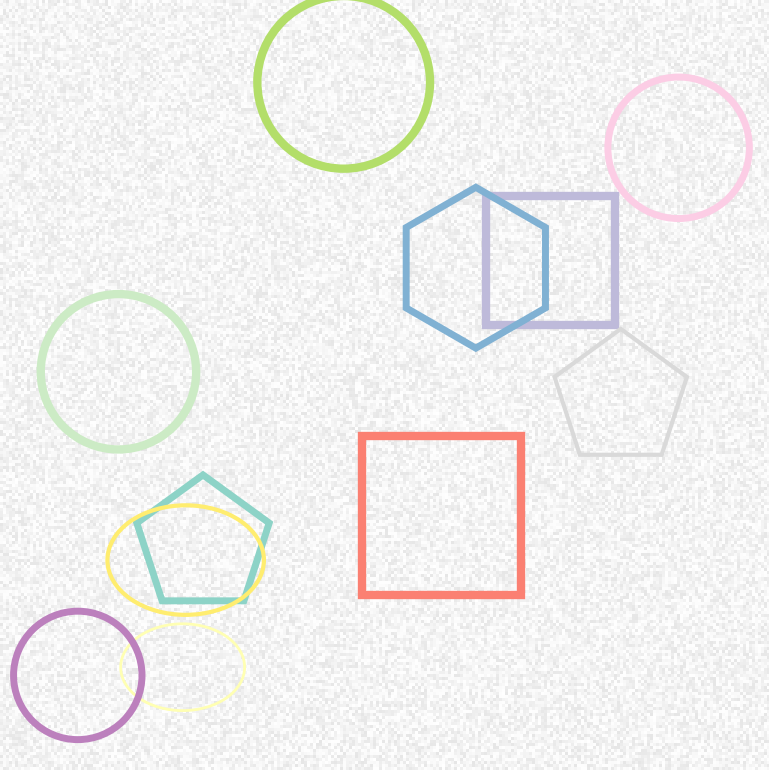[{"shape": "pentagon", "thickness": 2.5, "radius": 0.45, "center": [0.264, 0.293]}, {"shape": "oval", "thickness": 1, "radius": 0.4, "center": [0.237, 0.134]}, {"shape": "square", "thickness": 3, "radius": 0.42, "center": [0.715, 0.662]}, {"shape": "square", "thickness": 3, "radius": 0.52, "center": [0.573, 0.331]}, {"shape": "hexagon", "thickness": 2.5, "radius": 0.52, "center": [0.618, 0.652]}, {"shape": "circle", "thickness": 3, "radius": 0.56, "center": [0.446, 0.893]}, {"shape": "circle", "thickness": 2.5, "radius": 0.46, "center": [0.881, 0.808]}, {"shape": "pentagon", "thickness": 1.5, "radius": 0.45, "center": [0.806, 0.482]}, {"shape": "circle", "thickness": 2.5, "radius": 0.42, "center": [0.101, 0.123]}, {"shape": "circle", "thickness": 3, "radius": 0.5, "center": [0.154, 0.517]}, {"shape": "oval", "thickness": 1.5, "radius": 0.51, "center": [0.241, 0.273]}]